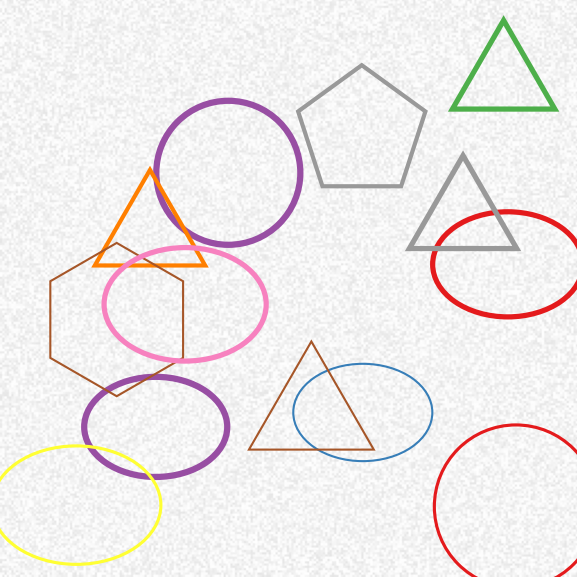[{"shape": "circle", "thickness": 1.5, "radius": 0.71, "center": [0.893, 0.122]}, {"shape": "oval", "thickness": 2.5, "radius": 0.65, "center": [0.879, 0.541]}, {"shape": "oval", "thickness": 1, "radius": 0.6, "center": [0.628, 0.285]}, {"shape": "triangle", "thickness": 2.5, "radius": 0.51, "center": [0.872, 0.861]}, {"shape": "circle", "thickness": 3, "radius": 0.62, "center": [0.395, 0.7]}, {"shape": "oval", "thickness": 3, "radius": 0.62, "center": [0.27, 0.26]}, {"shape": "triangle", "thickness": 2, "radius": 0.55, "center": [0.26, 0.595]}, {"shape": "oval", "thickness": 1.5, "radius": 0.73, "center": [0.132, 0.124]}, {"shape": "triangle", "thickness": 1, "radius": 0.62, "center": [0.539, 0.283]}, {"shape": "hexagon", "thickness": 1, "radius": 0.66, "center": [0.202, 0.446]}, {"shape": "oval", "thickness": 2.5, "radius": 0.7, "center": [0.321, 0.472]}, {"shape": "pentagon", "thickness": 2, "radius": 0.58, "center": [0.626, 0.77]}, {"shape": "triangle", "thickness": 2.5, "radius": 0.54, "center": [0.802, 0.622]}]